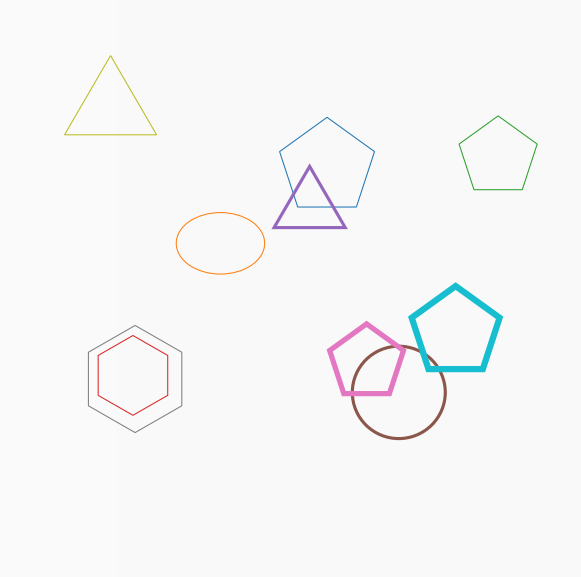[{"shape": "pentagon", "thickness": 0.5, "radius": 0.43, "center": [0.563, 0.71]}, {"shape": "oval", "thickness": 0.5, "radius": 0.38, "center": [0.379, 0.578]}, {"shape": "pentagon", "thickness": 0.5, "radius": 0.35, "center": [0.857, 0.728]}, {"shape": "hexagon", "thickness": 0.5, "radius": 0.35, "center": [0.229, 0.349]}, {"shape": "triangle", "thickness": 1.5, "radius": 0.35, "center": [0.533, 0.64]}, {"shape": "circle", "thickness": 1.5, "radius": 0.4, "center": [0.686, 0.32]}, {"shape": "pentagon", "thickness": 2.5, "radius": 0.33, "center": [0.631, 0.372]}, {"shape": "hexagon", "thickness": 0.5, "radius": 0.46, "center": [0.232, 0.343]}, {"shape": "triangle", "thickness": 0.5, "radius": 0.46, "center": [0.19, 0.811]}, {"shape": "pentagon", "thickness": 3, "radius": 0.4, "center": [0.784, 0.424]}]